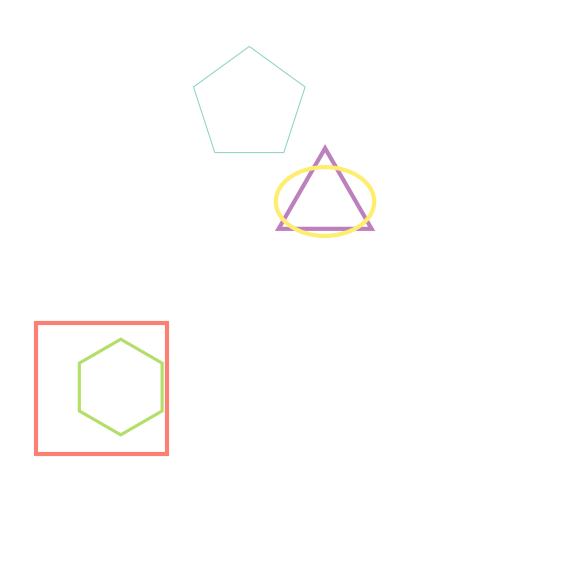[{"shape": "pentagon", "thickness": 0.5, "radius": 0.51, "center": [0.432, 0.817]}, {"shape": "square", "thickness": 2, "radius": 0.57, "center": [0.175, 0.326]}, {"shape": "hexagon", "thickness": 1.5, "radius": 0.41, "center": [0.209, 0.329]}, {"shape": "triangle", "thickness": 2, "radius": 0.47, "center": [0.563, 0.649]}, {"shape": "oval", "thickness": 2, "radius": 0.43, "center": [0.563, 0.65]}]